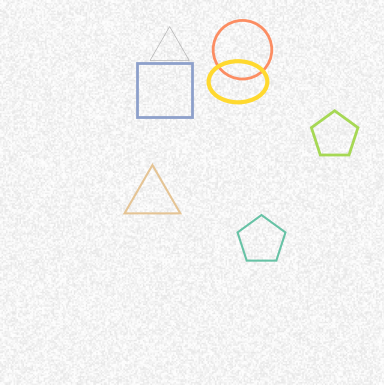[{"shape": "pentagon", "thickness": 1.5, "radius": 0.33, "center": [0.679, 0.376]}, {"shape": "circle", "thickness": 2, "radius": 0.38, "center": [0.63, 0.871]}, {"shape": "square", "thickness": 2, "radius": 0.35, "center": [0.428, 0.766]}, {"shape": "pentagon", "thickness": 2, "radius": 0.32, "center": [0.869, 0.649]}, {"shape": "oval", "thickness": 3, "radius": 0.38, "center": [0.618, 0.788]}, {"shape": "triangle", "thickness": 1.5, "radius": 0.42, "center": [0.396, 0.488]}, {"shape": "triangle", "thickness": 0.5, "radius": 0.29, "center": [0.441, 0.872]}]